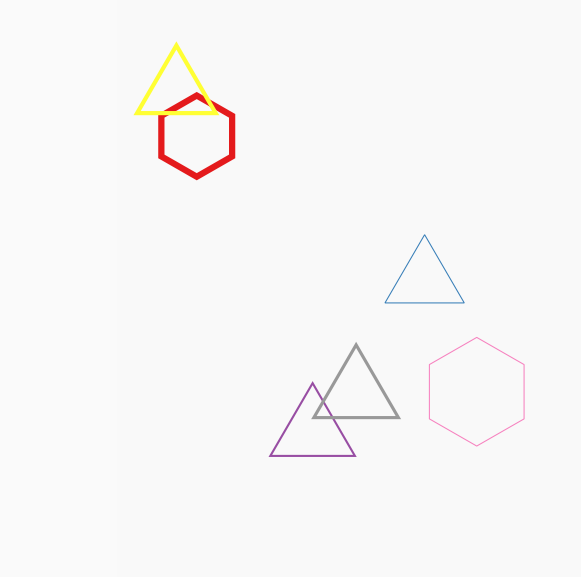[{"shape": "hexagon", "thickness": 3, "radius": 0.35, "center": [0.338, 0.763]}, {"shape": "triangle", "thickness": 0.5, "radius": 0.39, "center": [0.731, 0.514]}, {"shape": "triangle", "thickness": 1, "radius": 0.42, "center": [0.538, 0.252]}, {"shape": "triangle", "thickness": 2, "radius": 0.39, "center": [0.303, 0.842]}, {"shape": "hexagon", "thickness": 0.5, "radius": 0.47, "center": [0.82, 0.321]}, {"shape": "triangle", "thickness": 1.5, "radius": 0.42, "center": [0.613, 0.318]}]